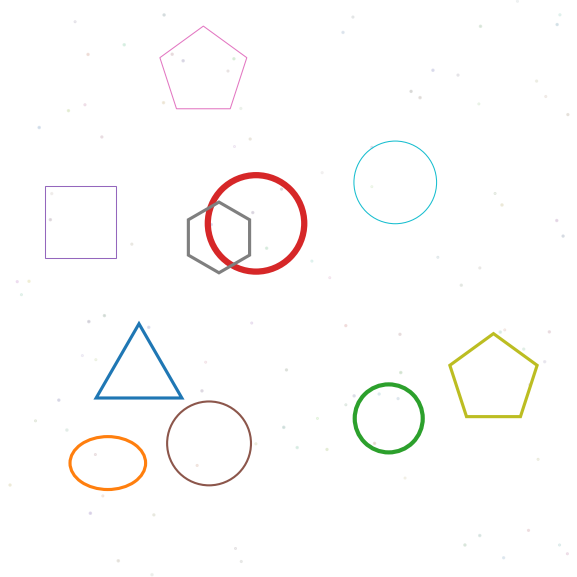[{"shape": "triangle", "thickness": 1.5, "radius": 0.43, "center": [0.241, 0.353]}, {"shape": "oval", "thickness": 1.5, "radius": 0.33, "center": [0.187, 0.197]}, {"shape": "circle", "thickness": 2, "radius": 0.29, "center": [0.673, 0.275]}, {"shape": "circle", "thickness": 3, "radius": 0.42, "center": [0.443, 0.612]}, {"shape": "square", "thickness": 0.5, "radius": 0.31, "center": [0.14, 0.615]}, {"shape": "circle", "thickness": 1, "radius": 0.36, "center": [0.362, 0.231]}, {"shape": "pentagon", "thickness": 0.5, "radius": 0.4, "center": [0.352, 0.875]}, {"shape": "hexagon", "thickness": 1.5, "radius": 0.31, "center": [0.379, 0.588]}, {"shape": "pentagon", "thickness": 1.5, "radius": 0.4, "center": [0.855, 0.342]}, {"shape": "circle", "thickness": 0.5, "radius": 0.36, "center": [0.684, 0.683]}]